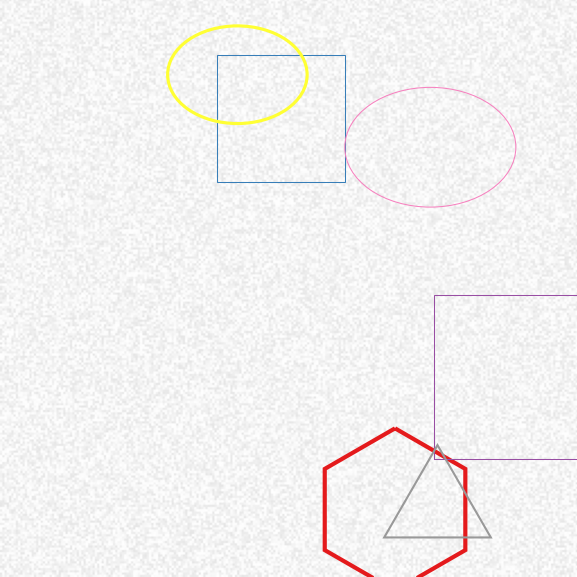[{"shape": "hexagon", "thickness": 2, "radius": 0.7, "center": [0.684, 0.117]}, {"shape": "square", "thickness": 0.5, "radius": 0.55, "center": [0.486, 0.794]}, {"shape": "square", "thickness": 0.5, "radius": 0.71, "center": [0.893, 0.346]}, {"shape": "oval", "thickness": 1.5, "radius": 0.6, "center": [0.411, 0.87]}, {"shape": "oval", "thickness": 0.5, "radius": 0.74, "center": [0.745, 0.744]}, {"shape": "triangle", "thickness": 1, "radius": 0.53, "center": [0.758, 0.122]}]